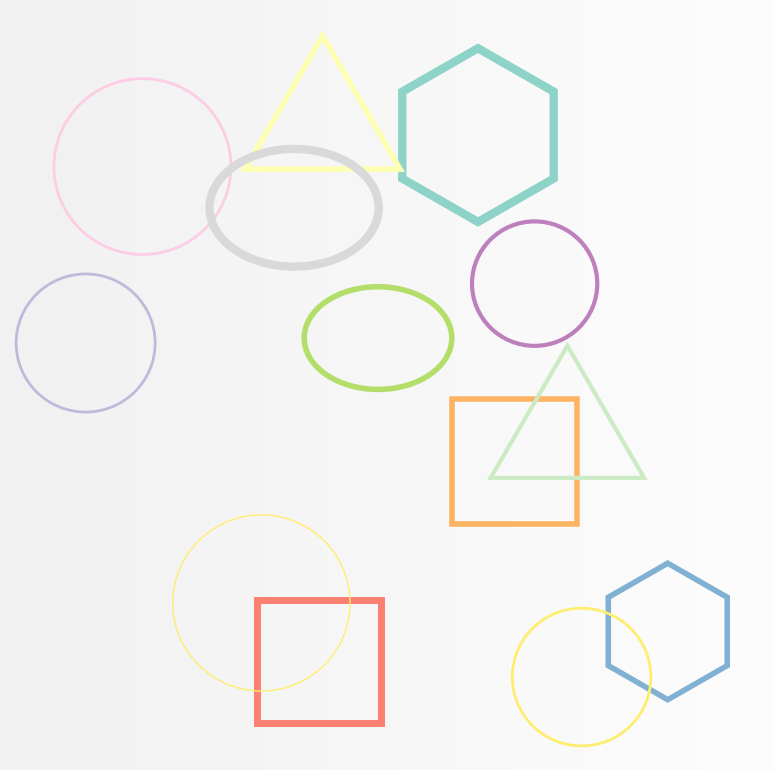[{"shape": "hexagon", "thickness": 3, "radius": 0.56, "center": [0.617, 0.825]}, {"shape": "triangle", "thickness": 2, "radius": 0.58, "center": [0.416, 0.838]}, {"shape": "circle", "thickness": 1, "radius": 0.45, "center": [0.111, 0.555]}, {"shape": "square", "thickness": 2.5, "radius": 0.4, "center": [0.412, 0.141]}, {"shape": "hexagon", "thickness": 2, "radius": 0.44, "center": [0.862, 0.18]}, {"shape": "square", "thickness": 2, "radius": 0.4, "center": [0.664, 0.401]}, {"shape": "oval", "thickness": 2, "radius": 0.48, "center": [0.488, 0.561]}, {"shape": "circle", "thickness": 1, "radius": 0.57, "center": [0.184, 0.784]}, {"shape": "oval", "thickness": 3, "radius": 0.55, "center": [0.379, 0.73]}, {"shape": "circle", "thickness": 1.5, "radius": 0.4, "center": [0.69, 0.632]}, {"shape": "triangle", "thickness": 1.5, "radius": 0.57, "center": [0.732, 0.437]}, {"shape": "circle", "thickness": 1, "radius": 0.45, "center": [0.75, 0.121]}, {"shape": "circle", "thickness": 0.5, "radius": 0.57, "center": [0.337, 0.217]}]